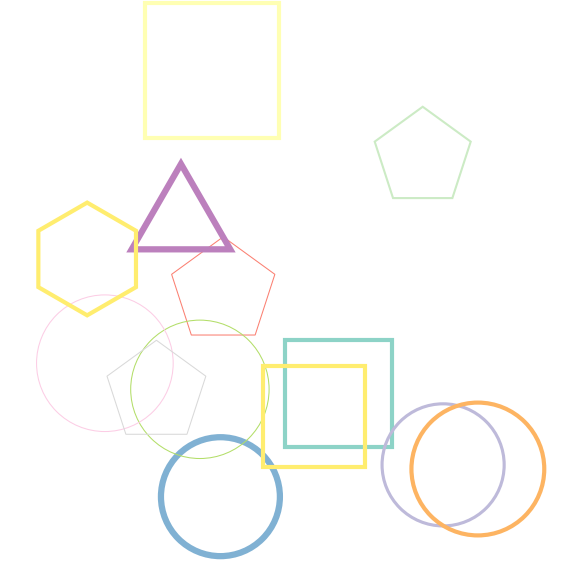[{"shape": "square", "thickness": 2, "radius": 0.46, "center": [0.587, 0.318]}, {"shape": "square", "thickness": 2, "radius": 0.58, "center": [0.367, 0.877]}, {"shape": "circle", "thickness": 1.5, "radius": 0.53, "center": [0.767, 0.194]}, {"shape": "pentagon", "thickness": 0.5, "radius": 0.47, "center": [0.387, 0.495]}, {"shape": "circle", "thickness": 3, "radius": 0.51, "center": [0.382, 0.139]}, {"shape": "circle", "thickness": 2, "radius": 0.58, "center": [0.827, 0.187]}, {"shape": "circle", "thickness": 0.5, "radius": 0.6, "center": [0.346, 0.325]}, {"shape": "circle", "thickness": 0.5, "radius": 0.59, "center": [0.182, 0.37]}, {"shape": "pentagon", "thickness": 0.5, "radius": 0.45, "center": [0.271, 0.32]}, {"shape": "triangle", "thickness": 3, "radius": 0.49, "center": [0.313, 0.617]}, {"shape": "pentagon", "thickness": 1, "radius": 0.44, "center": [0.732, 0.727]}, {"shape": "square", "thickness": 2, "radius": 0.44, "center": [0.543, 0.278]}, {"shape": "hexagon", "thickness": 2, "radius": 0.49, "center": [0.151, 0.551]}]